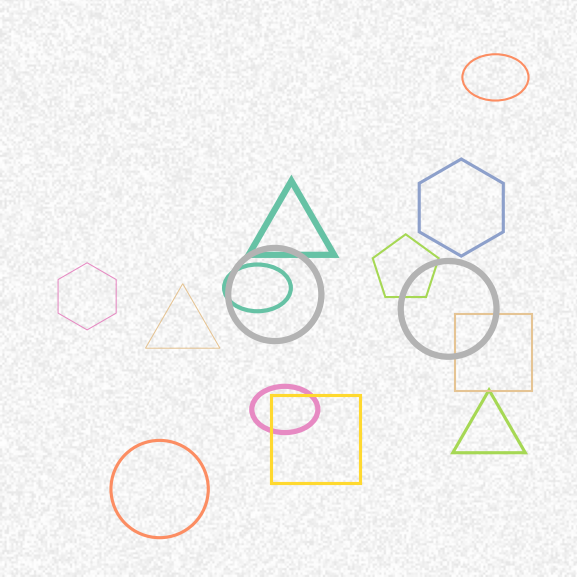[{"shape": "oval", "thickness": 2, "radius": 0.29, "center": [0.446, 0.501]}, {"shape": "triangle", "thickness": 3, "radius": 0.43, "center": [0.505, 0.601]}, {"shape": "circle", "thickness": 1.5, "radius": 0.42, "center": [0.276, 0.152]}, {"shape": "oval", "thickness": 1, "radius": 0.29, "center": [0.858, 0.865]}, {"shape": "hexagon", "thickness": 1.5, "radius": 0.42, "center": [0.799, 0.64]}, {"shape": "oval", "thickness": 2.5, "radius": 0.29, "center": [0.493, 0.29]}, {"shape": "hexagon", "thickness": 0.5, "radius": 0.29, "center": [0.151, 0.486]}, {"shape": "triangle", "thickness": 1.5, "radius": 0.36, "center": [0.847, 0.251]}, {"shape": "pentagon", "thickness": 1, "radius": 0.3, "center": [0.703, 0.533]}, {"shape": "square", "thickness": 1.5, "radius": 0.38, "center": [0.547, 0.239]}, {"shape": "square", "thickness": 1, "radius": 0.33, "center": [0.855, 0.389]}, {"shape": "triangle", "thickness": 0.5, "radius": 0.37, "center": [0.316, 0.433]}, {"shape": "circle", "thickness": 3, "radius": 0.4, "center": [0.476, 0.489]}, {"shape": "circle", "thickness": 3, "radius": 0.41, "center": [0.777, 0.464]}]